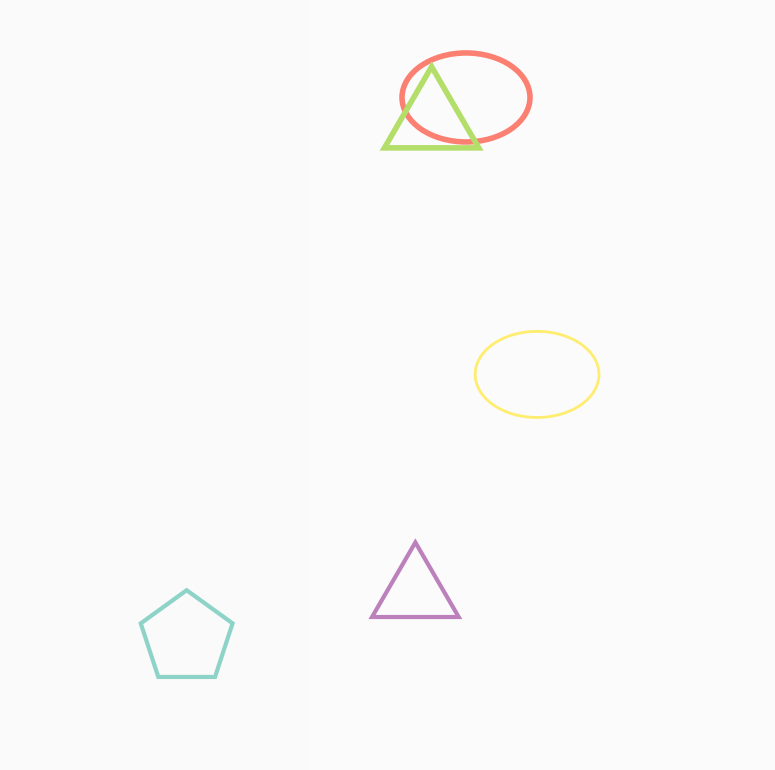[{"shape": "pentagon", "thickness": 1.5, "radius": 0.31, "center": [0.241, 0.171]}, {"shape": "oval", "thickness": 2, "radius": 0.41, "center": [0.601, 0.873]}, {"shape": "triangle", "thickness": 2, "radius": 0.35, "center": [0.557, 0.843]}, {"shape": "triangle", "thickness": 1.5, "radius": 0.32, "center": [0.536, 0.231]}, {"shape": "oval", "thickness": 1, "radius": 0.4, "center": [0.693, 0.514]}]